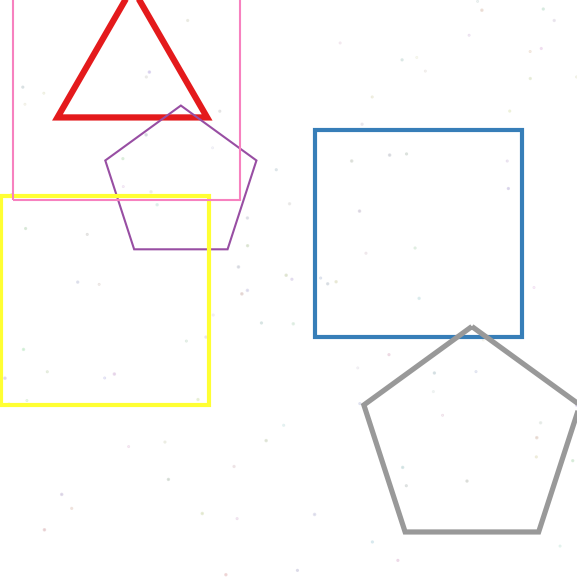[{"shape": "triangle", "thickness": 3, "radius": 0.75, "center": [0.229, 0.871]}, {"shape": "square", "thickness": 2, "radius": 0.9, "center": [0.725, 0.595]}, {"shape": "pentagon", "thickness": 1, "radius": 0.69, "center": [0.313, 0.679]}, {"shape": "square", "thickness": 2, "radius": 0.9, "center": [0.182, 0.479]}, {"shape": "square", "thickness": 1, "radius": 0.98, "center": [0.219, 0.849]}, {"shape": "pentagon", "thickness": 2.5, "radius": 0.98, "center": [0.817, 0.237]}]